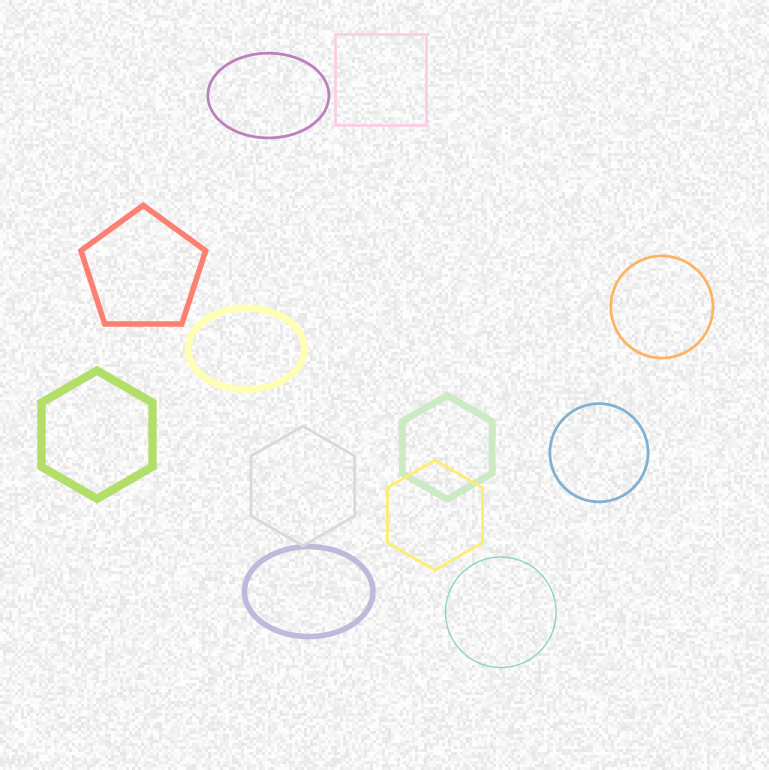[{"shape": "circle", "thickness": 0.5, "radius": 0.36, "center": [0.65, 0.205]}, {"shape": "oval", "thickness": 2.5, "radius": 0.38, "center": [0.32, 0.547]}, {"shape": "oval", "thickness": 2, "radius": 0.42, "center": [0.401, 0.232]}, {"shape": "pentagon", "thickness": 2, "radius": 0.43, "center": [0.186, 0.648]}, {"shape": "circle", "thickness": 1, "radius": 0.32, "center": [0.778, 0.412]}, {"shape": "circle", "thickness": 1, "radius": 0.33, "center": [0.86, 0.601]}, {"shape": "hexagon", "thickness": 3, "radius": 0.42, "center": [0.126, 0.435]}, {"shape": "square", "thickness": 1, "radius": 0.3, "center": [0.495, 0.897]}, {"shape": "hexagon", "thickness": 1, "radius": 0.39, "center": [0.393, 0.369]}, {"shape": "oval", "thickness": 1, "radius": 0.39, "center": [0.349, 0.876]}, {"shape": "hexagon", "thickness": 2.5, "radius": 0.34, "center": [0.581, 0.419]}, {"shape": "hexagon", "thickness": 1, "radius": 0.36, "center": [0.565, 0.331]}]